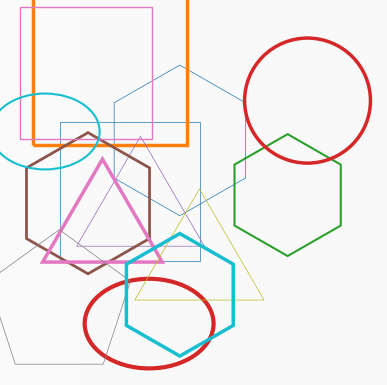[{"shape": "square", "thickness": 0.5, "radius": 0.9, "center": [0.336, 0.503]}, {"shape": "hexagon", "thickness": 0.5, "radius": 0.98, "center": [0.464, 0.635]}, {"shape": "square", "thickness": 2.5, "radius": 0.99, "center": [0.284, 0.822]}, {"shape": "hexagon", "thickness": 1.5, "radius": 0.79, "center": [0.742, 0.493]}, {"shape": "circle", "thickness": 2.5, "radius": 0.81, "center": [0.794, 0.739]}, {"shape": "oval", "thickness": 3, "radius": 0.83, "center": [0.385, 0.16]}, {"shape": "triangle", "thickness": 0.5, "radius": 0.95, "center": [0.363, 0.456]}, {"shape": "hexagon", "thickness": 2, "radius": 0.92, "center": [0.227, 0.472]}, {"shape": "square", "thickness": 1, "radius": 0.86, "center": [0.222, 0.81]}, {"shape": "triangle", "thickness": 2.5, "radius": 0.89, "center": [0.264, 0.408]}, {"shape": "pentagon", "thickness": 0.5, "radius": 0.97, "center": [0.153, 0.21]}, {"shape": "triangle", "thickness": 0.5, "radius": 0.96, "center": [0.515, 0.317]}, {"shape": "hexagon", "thickness": 2.5, "radius": 0.8, "center": [0.464, 0.234]}, {"shape": "oval", "thickness": 1.5, "radius": 0.7, "center": [0.116, 0.658]}]